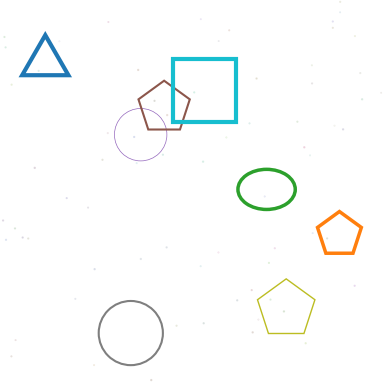[{"shape": "triangle", "thickness": 3, "radius": 0.35, "center": [0.118, 0.839]}, {"shape": "pentagon", "thickness": 2.5, "radius": 0.3, "center": [0.882, 0.391]}, {"shape": "oval", "thickness": 2.5, "radius": 0.37, "center": [0.692, 0.508]}, {"shape": "circle", "thickness": 0.5, "radius": 0.34, "center": [0.365, 0.65]}, {"shape": "pentagon", "thickness": 1.5, "radius": 0.35, "center": [0.426, 0.72]}, {"shape": "circle", "thickness": 1.5, "radius": 0.42, "center": [0.34, 0.135]}, {"shape": "pentagon", "thickness": 1, "radius": 0.39, "center": [0.743, 0.197]}, {"shape": "square", "thickness": 3, "radius": 0.41, "center": [0.531, 0.764]}]